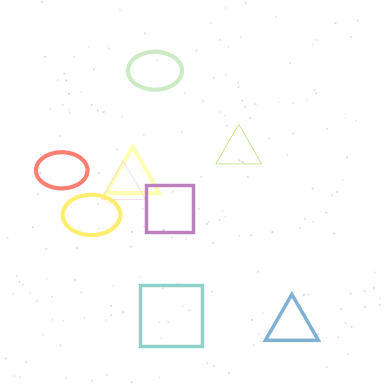[{"shape": "square", "thickness": 2.5, "radius": 0.4, "center": [0.444, 0.181]}, {"shape": "triangle", "thickness": 3, "radius": 0.4, "center": [0.345, 0.539]}, {"shape": "oval", "thickness": 3, "radius": 0.34, "center": [0.16, 0.558]}, {"shape": "triangle", "thickness": 2.5, "radius": 0.4, "center": [0.758, 0.156]}, {"shape": "triangle", "thickness": 0.5, "radius": 0.34, "center": [0.62, 0.609]}, {"shape": "triangle", "thickness": 0.5, "radius": 0.33, "center": [0.32, 0.515]}, {"shape": "square", "thickness": 2.5, "radius": 0.31, "center": [0.44, 0.458]}, {"shape": "oval", "thickness": 3, "radius": 0.35, "center": [0.403, 0.816]}, {"shape": "oval", "thickness": 3, "radius": 0.37, "center": [0.238, 0.442]}]